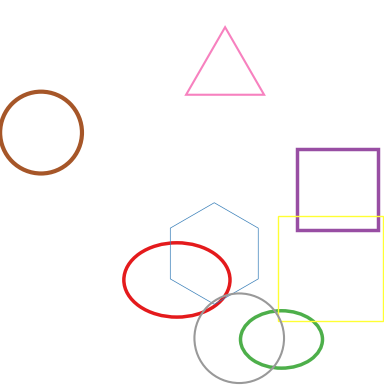[{"shape": "oval", "thickness": 2.5, "radius": 0.69, "center": [0.46, 0.273]}, {"shape": "hexagon", "thickness": 0.5, "radius": 0.66, "center": [0.557, 0.342]}, {"shape": "oval", "thickness": 2.5, "radius": 0.53, "center": [0.731, 0.118]}, {"shape": "square", "thickness": 2.5, "radius": 0.53, "center": [0.876, 0.508]}, {"shape": "square", "thickness": 1, "radius": 0.68, "center": [0.859, 0.303]}, {"shape": "circle", "thickness": 3, "radius": 0.53, "center": [0.107, 0.656]}, {"shape": "triangle", "thickness": 1.5, "radius": 0.58, "center": [0.585, 0.812]}, {"shape": "circle", "thickness": 1.5, "radius": 0.58, "center": [0.621, 0.121]}]